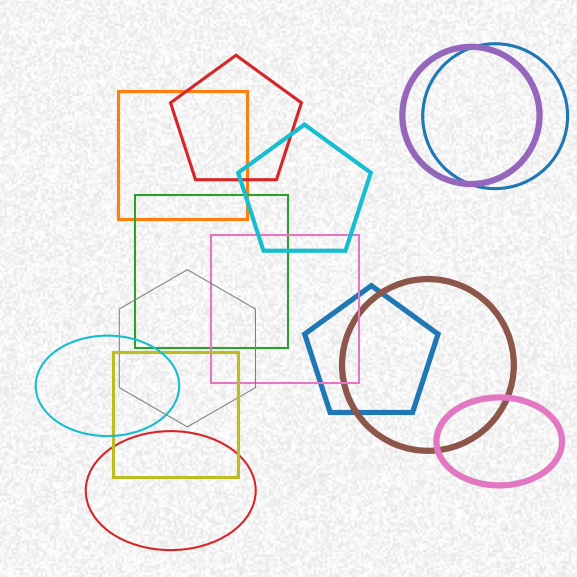[{"shape": "circle", "thickness": 1.5, "radius": 0.63, "center": [0.857, 0.798]}, {"shape": "pentagon", "thickness": 2.5, "radius": 0.61, "center": [0.643, 0.383]}, {"shape": "square", "thickness": 1.5, "radius": 0.56, "center": [0.316, 0.731]}, {"shape": "square", "thickness": 1, "radius": 0.66, "center": [0.366, 0.529]}, {"shape": "oval", "thickness": 1, "radius": 0.74, "center": [0.296, 0.15]}, {"shape": "pentagon", "thickness": 1.5, "radius": 0.6, "center": [0.409, 0.784]}, {"shape": "circle", "thickness": 3, "radius": 0.59, "center": [0.816, 0.799]}, {"shape": "circle", "thickness": 3, "radius": 0.74, "center": [0.741, 0.367]}, {"shape": "square", "thickness": 1, "radius": 0.64, "center": [0.493, 0.465]}, {"shape": "oval", "thickness": 3, "radius": 0.54, "center": [0.864, 0.235]}, {"shape": "hexagon", "thickness": 0.5, "radius": 0.68, "center": [0.324, 0.396]}, {"shape": "square", "thickness": 1.5, "radius": 0.54, "center": [0.304, 0.282]}, {"shape": "pentagon", "thickness": 2, "radius": 0.6, "center": [0.527, 0.663]}, {"shape": "oval", "thickness": 1, "radius": 0.62, "center": [0.186, 0.331]}]